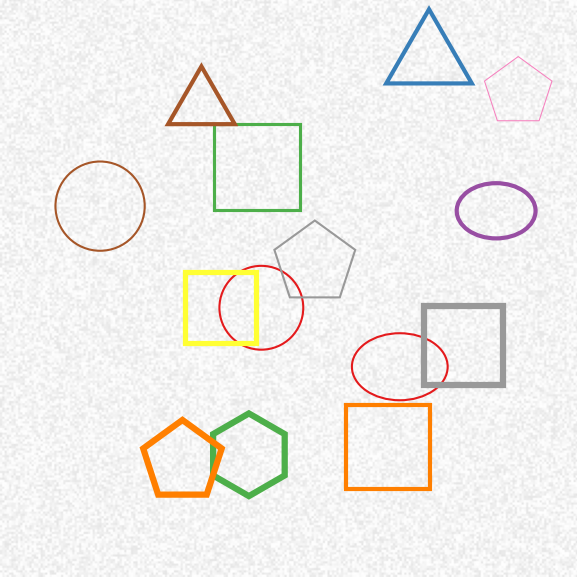[{"shape": "circle", "thickness": 1, "radius": 0.36, "center": [0.453, 0.466]}, {"shape": "oval", "thickness": 1, "radius": 0.41, "center": [0.692, 0.364]}, {"shape": "triangle", "thickness": 2, "radius": 0.43, "center": [0.743, 0.897]}, {"shape": "hexagon", "thickness": 3, "radius": 0.36, "center": [0.431, 0.212]}, {"shape": "square", "thickness": 1.5, "radius": 0.37, "center": [0.445, 0.71]}, {"shape": "oval", "thickness": 2, "radius": 0.34, "center": [0.859, 0.634]}, {"shape": "pentagon", "thickness": 3, "radius": 0.36, "center": [0.316, 0.2]}, {"shape": "square", "thickness": 2, "radius": 0.36, "center": [0.671, 0.225]}, {"shape": "square", "thickness": 2.5, "radius": 0.31, "center": [0.382, 0.466]}, {"shape": "triangle", "thickness": 2, "radius": 0.33, "center": [0.349, 0.817]}, {"shape": "circle", "thickness": 1, "radius": 0.39, "center": [0.173, 0.642]}, {"shape": "pentagon", "thickness": 0.5, "radius": 0.31, "center": [0.897, 0.84]}, {"shape": "square", "thickness": 3, "radius": 0.34, "center": [0.803, 0.401]}, {"shape": "pentagon", "thickness": 1, "radius": 0.37, "center": [0.545, 0.544]}]